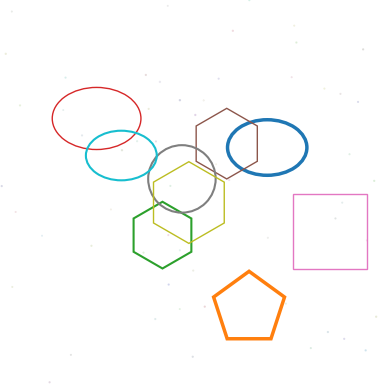[{"shape": "oval", "thickness": 2.5, "radius": 0.52, "center": [0.694, 0.617]}, {"shape": "pentagon", "thickness": 2.5, "radius": 0.48, "center": [0.647, 0.198]}, {"shape": "hexagon", "thickness": 1.5, "radius": 0.43, "center": [0.422, 0.389]}, {"shape": "oval", "thickness": 1, "radius": 0.58, "center": [0.251, 0.692]}, {"shape": "hexagon", "thickness": 1, "radius": 0.46, "center": [0.589, 0.627]}, {"shape": "square", "thickness": 1, "radius": 0.48, "center": [0.857, 0.399]}, {"shape": "circle", "thickness": 1.5, "radius": 0.44, "center": [0.473, 0.535]}, {"shape": "hexagon", "thickness": 1, "radius": 0.53, "center": [0.491, 0.474]}, {"shape": "oval", "thickness": 1.5, "radius": 0.46, "center": [0.315, 0.596]}]